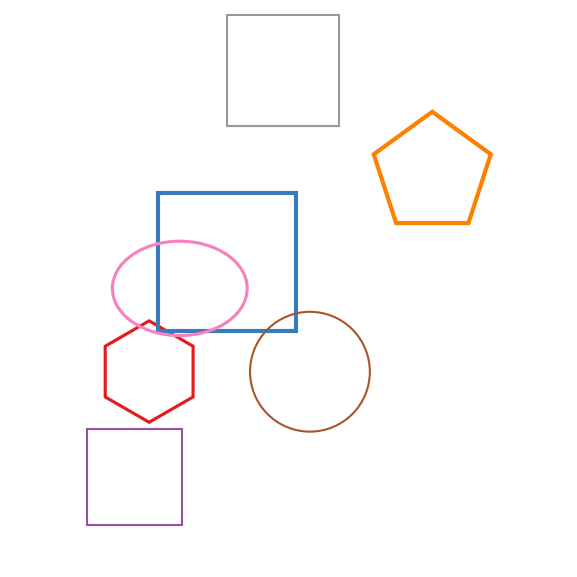[{"shape": "hexagon", "thickness": 1.5, "radius": 0.44, "center": [0.258, 0.356]}, {"shape": "square", "thickness": 2, "radius": 0.6, "center": [0.394, 0.546]}, {"shape": "square", "thickness": 1, "radius": 0.41, "center": [0.233, 0.173]}, {"shape": "pentagon", "thickness": 2, "radius": 0.53, "center": [0.749, 0.699]}, {"shape": "circle", "thickness": 1, "radius": 0.52, "center": [0.537, 0.355]}, {"shape": "oval", "thickness": 1.5, "radius": 0.58, "center": [0.311, 0.5]}, {"shape": "square", "thickness": 1, "radius": 0.48, "center": [0.49, 0.877]}]